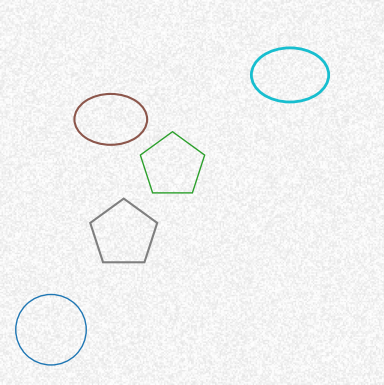[{"shape": "circle", "thickness": 1, "radius": 0.46, "center": [0.132, 0.144]}, {"shape": "pentagon", "thickness": 1, "radius": 0.44, "center": [0.448, 0.57]}, {"shape": "oval", "thickness": 1.5, "radius": 0.47, "center": [0.288, 0.69]}, {"shape": "pentagon", "thickness": 1.5, "radius": 0.46, "center": [0.321, 0.393]}, {"shape": "oval", "thickness": 2, "radius": 0.5, "center": [0.753, 0.805]}]